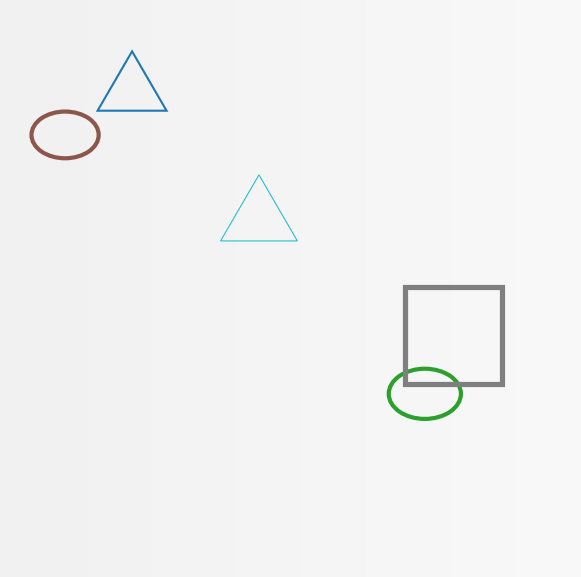[{"shape": "triangle", "thickness": 1, "radius": 0.34, "center": [0.227, 0.842]}, {"shape": "oval", "thickness": 2, "radius": 0.31, "center": [0.731, 0.317]}, {"shape": "oval", "thickness": 2, "radius": 0.29, "center": [0.112, 0.766]}, {"shape": "square", "thickness": 2.5, "radius": 0.42, "center": [0.781, 0.418]}, {"shape": "triangle", "thickness": 0.5, "radius": 0.38, "center": [0.446, 0.62]}]